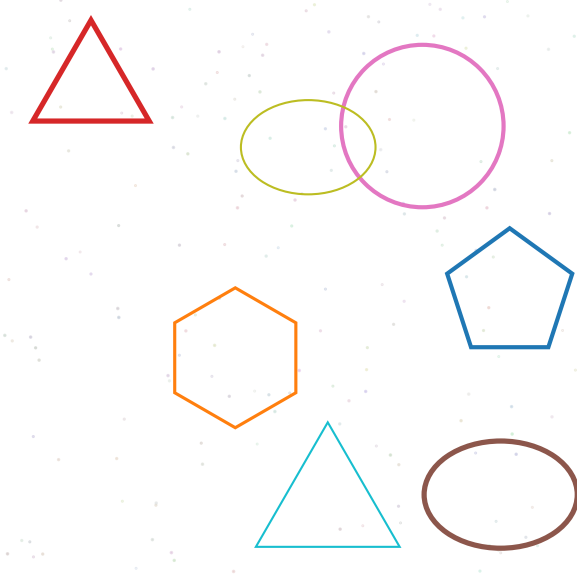[{"shape": "pentagon", "thickness": 2, "radius": 0.57, "center": [0.883, 0.49]}, {"shape": "hexagon", "thickness": 1.5, "radius": 0.61, "center": [0.407, 0.38]}, {"shape": "triangle", "thickness": 2.5, "radius": 0.58, "center": [0.158, 0.848]}, {"shape": "oval", "thickness": 2.5, "radius": 0.66, "center": [0.867, 0.143]}, {"shape": "circle", "thickness": 2, "radius": 0.7, "center": [0.731, 0.781]}, {"shape": "oval", "thickness": 1, "radius": 0.58, "center": [0.534, 0.744]}, {"shape": "triangle", "thickness": 1, "radius": 0.72, "center": [0.568, 0.124]}]